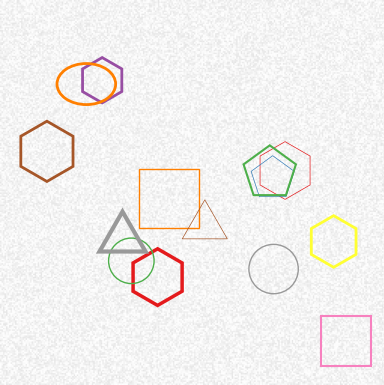[{"shape": "hexagon", "thickness": 2.5, "radius": 0.37, "center": [0.409, 0.28]}, {"shape": "hexagon", "thickness": 0.5, "radius": 0.37, "center": [0.74, 0.557]}, {"shape": "pentagon", "thickness": 0.5, "radius": 0.29, "center": [0.708, 0.537]}, {"shape": "circle", "thickness": 1, "radius": 0.3, "center": [0.341, 0.323]}, {"shape": "pentagon", "thickness": 1.5, "radius": 0.36, "center": [0.701, 0.551]}, {"shape": "hexagon", "thickness": 2, "radius": 0.29, "center": [0.265, 0.792]}, {"shape": "oval", "thickness": 2, "radius": 0.38, "center": [0.224, 0.782]}, {"shape": "square", "thickness": 1, "radius": 0.39, "center": [0.438, 0.484]}, {"shape": "hexagon", "thickness": 2, "radius": 0.34, "center": [0.867, 0.373]}, {"shape": "hexagon", "thickness": 2, "radius": 0.39, "center": [0.122, 0.607]}, {"shape": "triangle", "thickness": 0.5, "radius": 0.34, "center": [0.532, 0.413]}, {"shape": "square", "thickness": 1.5, "radius": 0.33, "center": [0.899, 0.114]}, {"shape": "triangle", "thickness": 3, "radius": 0.35, "center": [0.318, 0.381]}, {"shape": "circle", "thickness": 1, "radius": 0.32, "center": [0.711, 0.301]}]